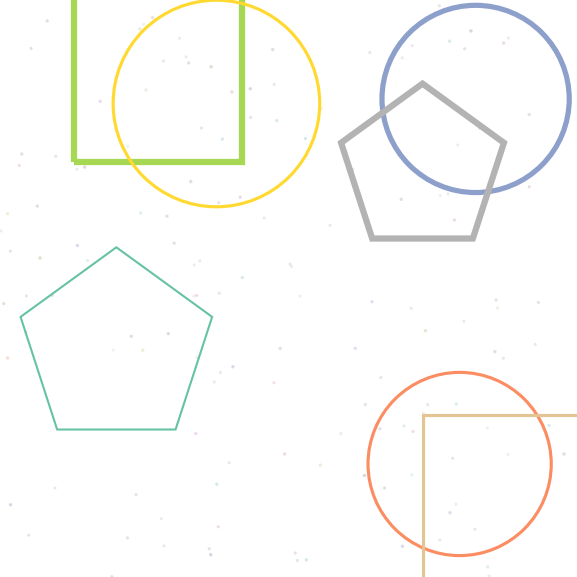[{"shape": "pentagon", "thickness": 1, "radius": 0.87, "center": [0.201, 0.396]}, {"shape": "circle", "thickness": 1.5, "radius": 0.79, "center": [0.796, 0.196]}, {"shape": "circle", "thickness": 2.5, "radius": 0.81, "center": [0.824, 0.828]}, {"shape": "square", "thickness": 3, "radius": 0.73, "center": [0.273, 0.865]}, {"shape": "circle", "thickness": 1.5, "radius": 0.89, "center": [0.375, 0.82]}, {"shape": "square", "thickness": 1.5, "radius": 0.83, "center": [0.899, 0.114]}, {"shape": "pentagon", "thickness": 3, "radius": 0.74, "center": [0.732, 0.706]}]